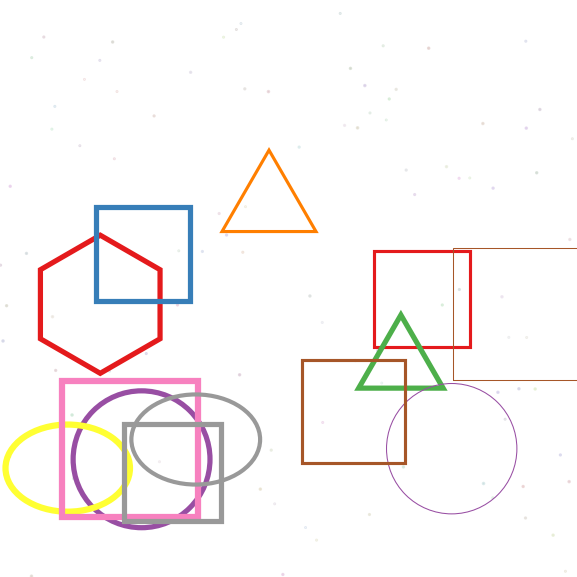[{"shape": "square", "thickness": 1.5, "radius": 0.42, "center": [0.73, 0.482]}, {"shape": "hexagon", "thickness": 2.5, "radius": 0.6, "center": [0.174, 0.472]}, {"shape": "square", "thickness": 2.5, "radius": 0.41, "center": [0.247, 0.559]}, {"shape": "triangle", "thickness": 2.5, "radius": 0.42, "center": [0.694, 0.369]}, {"shape": "circle", "thickness": 0.5, "radius": 0.56, "center": [0.782, 0.222]}, {"shape": "circle", "thickness": 2.5, "radius": 0.59, "center": [0.245, 0.204]}, {"shape": "triangle", "thickness": 1.5, "radius": 0.47, "center": [0.466, 0.645]}, {"shape": "oval", "thickness": 3, "radius": 0.54, "center": [0.117, 0.189]}, {"shape": "square", "thickness": 0.5, "radius": 0.57, "center": [0.898, 0.456]}, {"shape": "square", "thickness": 1.5, "radius": 0.44, "center": [0.612, 0.286]}, {"shape": "square", "thickness": 3, "radius": 0.59, "center": [0.225, 0.222]}, {"shape": "oval", "thickness": 2, "radius": 0.56, "center": [0.339, 0.238]}, {"shape": "square", "thickness": 2.5, "radius": 0.42, "center": [0.299, 0.18]}]